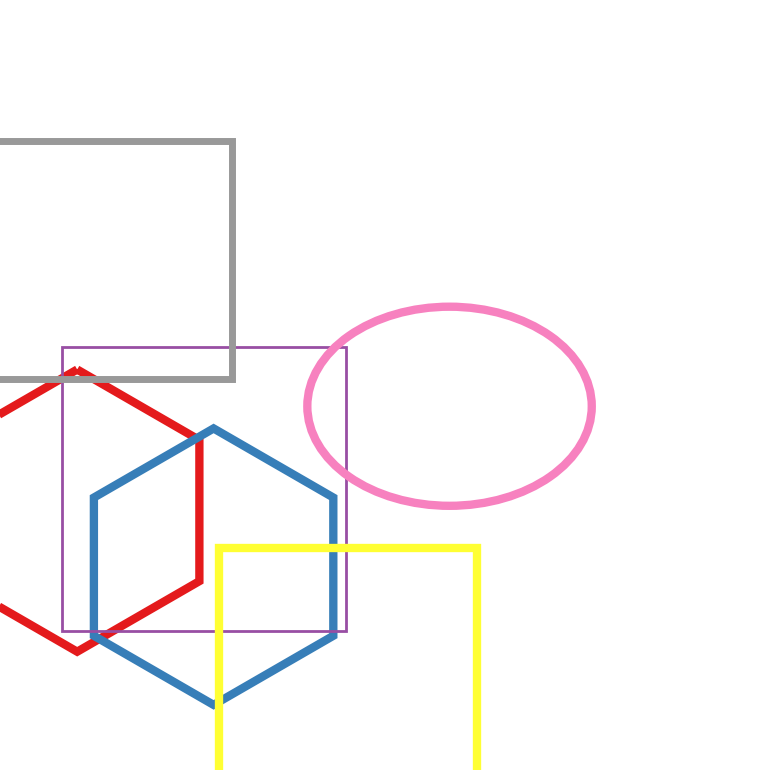[{"shape": "hexagon", "thickness": 3, "radius": 0.92, "center": [0.1, 0.337]}, {"shape": "hexagon", "thickness": 3, "radius": 0.9, "center": [0.277, 0.264]}, {"shape": "square", "thickness": 1, "radius": 0.92, "center": [0.265, 0.365]}, {"shape": "square", "thickness": 3, "radius": 0.84, "center": [0.452, 0.121]}, {"shape": "oval", "thickness": 3, "radius": 0.92, "center": [0.584, 0.472]}, {"shape": "square", "thickness": 2.5, "radius": 0.77, "center": [0.146, 0.662]}]